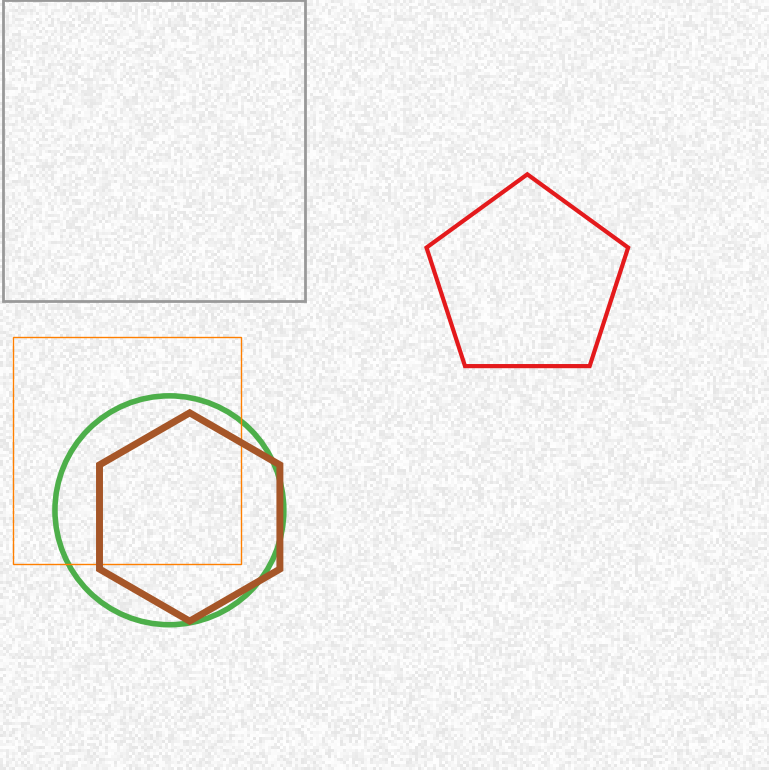[{"shape": "pentagon", "thickness": 1.5, "radius": 0.69, "center": [0.685, 0.636]}, {"shape": "circle", "thickness": 2, "radius": 0.74, "center": [0.22, 0.337]}, {"shape": "square", "thickness": 0.5, "radius": 0.74, "center": [0.165, 0.415]}, {"shape": "hexagon", "thickness": 2.5, "radius": 0.68, "center": [0.246, 0.329]}, {"shape": "square", "thickness": 1, "radius": 0.98, "center": [0.2, 0.804]}]